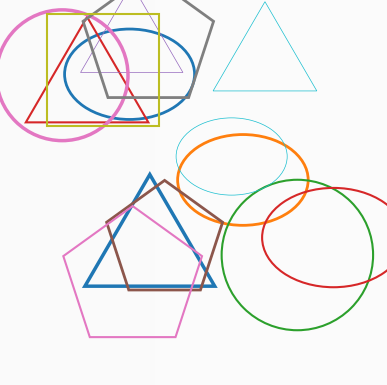[{"shape": "oval", "thickness": 2, "radius": 0.84, "center": [0.334, 0.807]}, {"shape": "triangle", "thickness": 2.5, "radius": 0.97, "center": [0.387, 0.353]}, {"shape": "oval", "thickness": 2, "radius": 0.84, "center": [0.627, 0.533]}, {"shape": "circle", "thickness": 1.5, "radius": 0.98, "center": [0.767, 0.338]}, {"shape": "triangle", "thickness": 1.5, "radius": 0.91, "center": [0.225, 0.773]}, {"shape": "oval", "thickness": 1.5, "radius": 0.92, "center": [0.861, 0.383]}, {"shape": "triangle", "thickness": 0.5, "radius": 0.76, "center": [0.34, 0.888]}, {"shape": "pentagon", "thickness": 2, "radius": 0.79, "center": [0.425, 0.374]}, {"shape": "circle", "thickness": 2.5, "radius": 0.85, "center": [0.161, 0.805]}, {"shape": "pentagon", "thickness": 1.5, "radius": 0.94, "center": [0.342, 0.277]}, {"shape": "pentagon", "thickness": 2, "radius": 0.89, "center": [0.383, 0.89]}, {"shape": "square", "thickness": 1.5, "radius": 0.73, "center": [0.265, 0.819]}, {"shape": "triangle", "thickness": 0.5, "radius": 0.77, "center": [0.684, 0.841]}, {"shape": "oval", "thickness": 0.5, "radius": 0.72, "center": [0.598, 0.594]}]